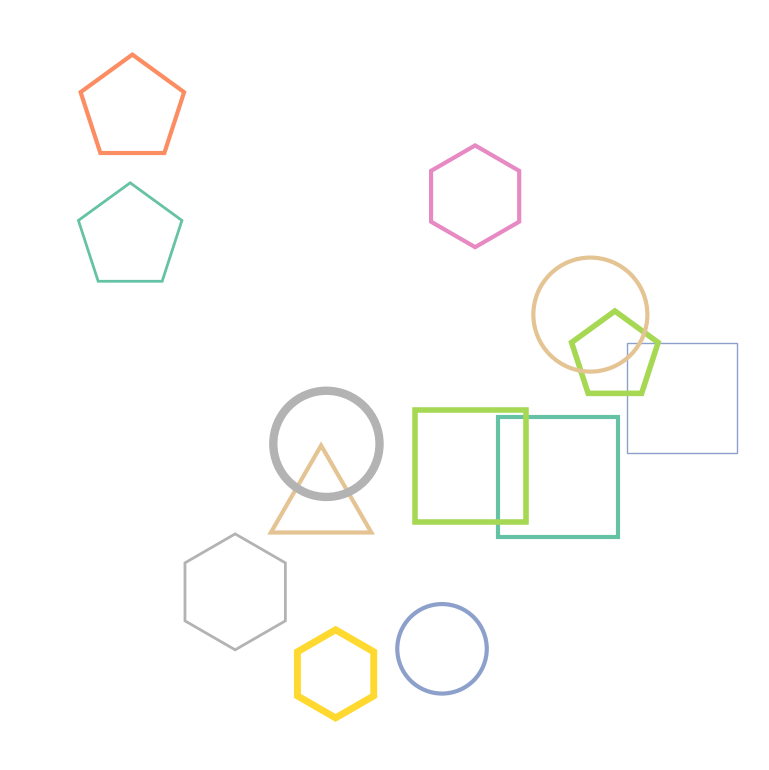[{"shape": "pentagon", "thickness": 1, "radius": 0.35, "center": [0.169, 0.692]}, {"shape": "square", "thickness": 1.5, "radius": 0.39, "center": [0.724, 0.381]}, {"shape": "pentagon", "thickness": 1.5, "radius": 0.35, "center": [0.172, 0.858]}, {"shape": "circle", "thickness": 1.5, "radius": 0.29, "center": [0.574, 0.157]}, {"shape": "square", "thickness": 0.5, "radius": 0.36, "center": [0.886, 0.483]}, {"shape": "hexagon", "thickness": 1.5, "radius": 0.33, "center": [0.617, 0.745]}, {"shape": "pentagon", "thickness": 2, "radius": 0.3, "center": [0.799, 0.537]}, {"shape": "square", "thickness": 2, "radius": 0.36, "center": [0.611, 0.395]}, {"shape": "hexagon", "thickness": 2.5, "radius": 0.29, "center": [0.436, 0.125]}, {"shape": "circle", "thickness": 1.5, "radius": 0.37, "center": [0.767, 0.591]}, {"shape": "triangle", "thickness": 1.5, "radius": 0.38, "center": [0.417, 0.346]}, {"shape": "hexagon", "thickness": 1, "radius": 0.38, "center": [0.305, 0.231]}, {"shape": "circle", "thickness": 3, "radius": 0.34, "center": [0.424, 0.424]}]